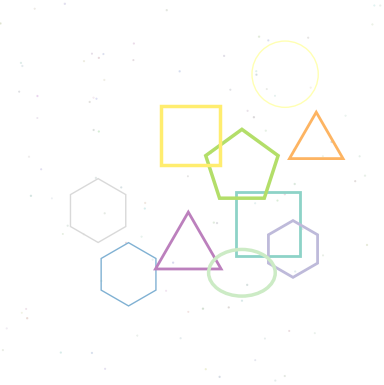[{"shape": "square", "thickness": 2, "radius": 0.41, "center": [0.696, 0.418]}, {"shape": "circle", "thickness": 1, "radius": 0.43, "center": [0.741, 0.807]}, {"shape": "hexagon", "thickness": 2, "radius": 0.37, "center": [0.761, 0.353]}, {"shape": "hexagon", "thickness": 1, "radius": 0.41, "center": [0.334, 0.288]}, {"shape": "triangle", "thickness": 2, "radius": 0.4, "center": [0.821, 0.628]}, {"shape": "pentagon", "thickness": 2.5, "radius": 0.49, "center": [0.628, 0.565]}, {"shape": "hexagon", "thickness": 1, "radius": 0.41, "center": [0.255, 0.453]}, {"shape": "triangle", "thickness": 2, "radius": 0.49, "center": [0.489, 0.351]}, {"shape": "oval", "thickness": 2.5, "radius": 0.43, "center": [0.628, 0.292]}, {"shape": "square", "thickness": 2.5, "radius": 0.38, "center": [0.494, 0.647]}]